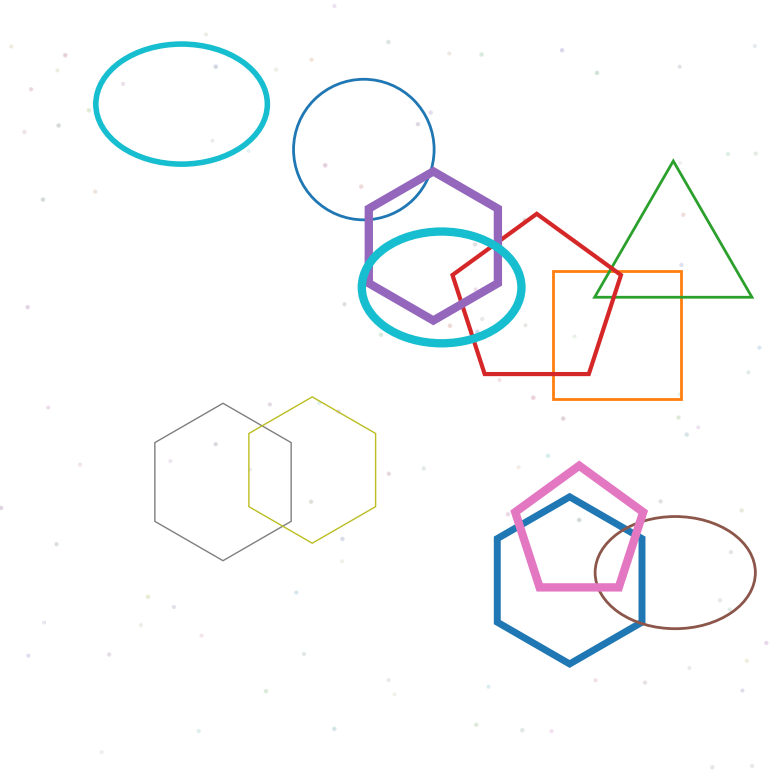[{"shape": "hexagon", "thickness": 2.5, "radius": 0.54, "center": [0.74, 0.246]}, {"shape": "circle", "thickness": 1, "radius": 0.46, "center": [0.473, 0.806]}, {"shape": "square", "thickness": 1, "radius": 0.41, "center": [0.801, 0.565]}, {"shape": "triangle", "thickness": 1, "radius": 0.59, "center": [0.874, 0.673]}, {"shape": "pentagon", "thickness": 1.5, "radius": 0.58, "center": [0.697, 0.607]}, {"shape": "hexagon", "thickness": 3, "radius": 0.48, "center": [0.563, 0.681]}, {"shape": "oval", "thickness": 1, "radius": 0.52, "center": [0.877, 0.256]}, {"shape": "pentagon", "thickness": 3, "radius": 0.44, "center": [0.752, 0.308]}, {"shape": "hexagon", "thickness": 0.5, "radius": 0.51, "center": [0.29, 0.374]}, {"shape": "hexagon", "thickness": 0.5, "radius": 0.48, "center": [0.406, 0.39]}, {"shape": "oval", "thickness": 3, "radius": 0.52, "center": [0.574, 0.627]}, {"shape": "oval", "thickness": 2, "radius": 0.56, "center": [0.236, 0.865]}]